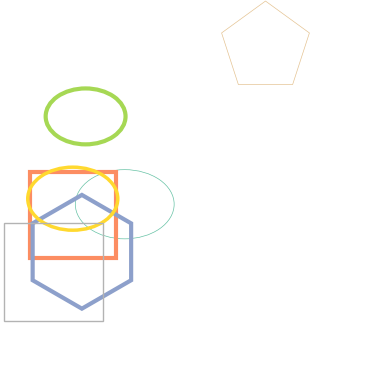[{"shape": "oval", "thickness": 0.5, "radius": 0.64, "center": [0.324, 0.469]}, {"shape": "square", "thickness": 3, "radius": 0.56, "center": [0.19, 0.441]}, {"shape": "hexagon", "thickness": 3, "radius": 0.74, "center": [0.213, 0.346]}, {"shape": "oval", "thickness": 3, "radius": 0.52, "center": [0.222, 0.698]}, {"shape": "oval", "thickness": 2.5, "radius": 0.58, "center": [0.189, 0.484]}, {"shape": "pentagon", "thickness": 0.5, "radius": 0.6, "center": [0.69, 0.877]}, {"shape": "square", "thickness": 1, "radius": 0.64, "center": [0.139, 0.294]}]